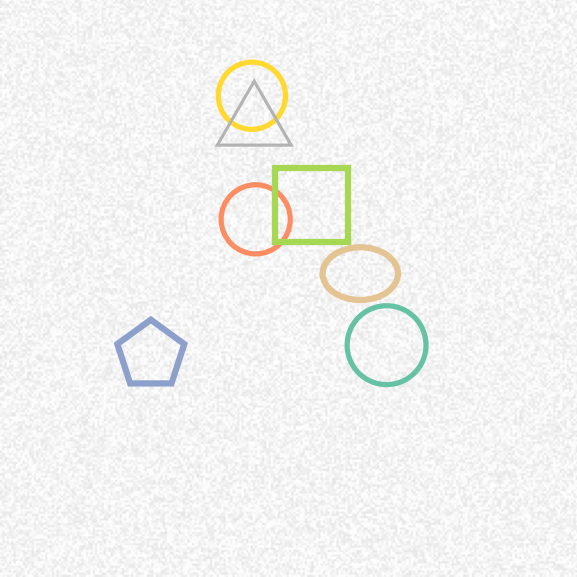[{"shape": "circle", "thickness": 2.5, "radius": 0.34, "center": [0.669, 0.401]}, {"shape": "circle", "thickness": 2.5, "radius": 0.3, "center": [0.443, 0.619]}, {"shape": "pentagon", "thickness": 3, "radius": 0.3, "center": [0.261, 0.385]}, {"shape": "square", "thickness": 3, "radius": 0.32, "center": [0.539, 0.645]}, {"shape": "circle", "thickness": 2.5, "radius": 0.29, "center": [0.436, 0.833]}, {"shape": "oval", "thickness": 3, "radius": 0.33, "center": [0.624, 0.525]}, {"shape": "triangle", "thickness": 1.5, "radius": 0.37, "center": [0.44, 0.785]}]